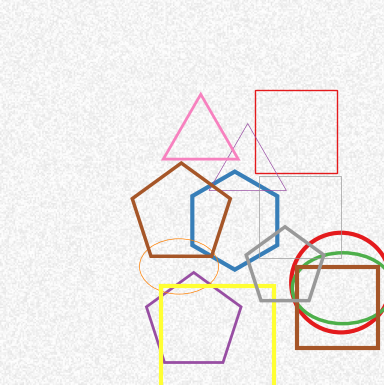[{"shape": "square", "thickness": 1, "radius": 0.53, "center": [0.769, 0.659]}, {"shape": "circle", "thickness": 3, "radius": 0.65, "center": [0.886, 0.266]}, {"shape": "hexagon", "thickness": 3, "radius": 0.64, "center": [0.61, 0.427]}, {"shape": "oval", "thickness": 2.5, "radius": 0.66, "center": [0.891, 0.251]}, {"shape": "pentagon", "thickness": 2, "radius": 0.65, "center": [0.503, 0.163]}, {"shape": "triangle", "thickness": 0.5, "radius": 0.58, "center": [0.643, 0.563]}, {"shape": "oval", "thickness": 0.5, "radius": 0.51, "center": [0.465, 0.308]}, {"shape": "square", "thickness": 3, "radius": 0.73, "center": [0.565, 0.111]}, {"shape": "pentagon", "thickness": 2.5, "radius": 0.67, "center": [0.471, 0.443]}, {"shape": "square", "thickness": 3, "radius": 0.53, "center": [0.876, 0.202]}, {"shape": "triangle", "thickness": 2, "radius": 0.56, "center": [0.521, 0.643]}, {"shape": "pentagon", "thickness": 2.5, "radius": 0.53, "center": [0.74, 0.305]}, {"shape": "square", "thickness": 0.5, "radius": 0.53, "center": [0.778, 0.437]}]